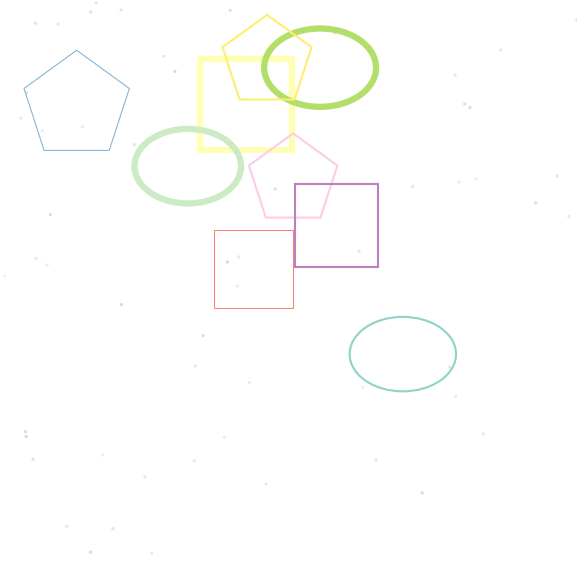[{"shape": "oval", "thickness": 1, "radius": 0.46, "center": [0.698, 0.386]}, {"shape": "square", "thickness": 3, "radius": 0.4, "center": [0.426, 0.818]}, {"shape": "square", "thickness": 0.5, "radius": 0.34, "center": [0.439, 0.533]}, {"shape": "pentagon", "thickness": 0.5, "radius": 0.48, "center": [0.133, 0.816]}, {"shape": "oval", "thickness": 3, "radius": 0.48, "center": [0.554, 0.882]}, {"shape": "pentagon", "thickness": 1, "radius": 0.4, "center": [0.508, 0.688]}, {"shape": "square", "thickness": 1, "radius": 0.36, "center": [0.583, 0.609]}, {"shape": "oval", "thickness": 3, "radius": 0.46, "center": [0.325, 0.711]}, {"shape": "pentagon", "thickness": 1, "radius": 0.41, "center": [0.462, 0.892]}]